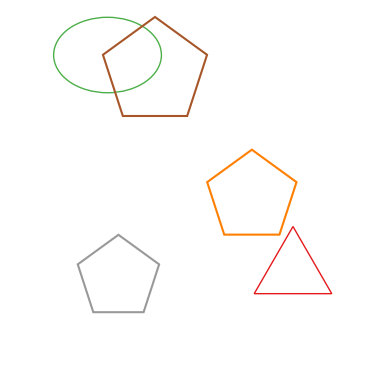[{"shape": "triangle", "thickness": 1, "radius": 0.58, "center": [0.761, 0.295]}, {"shape": "oval", "thickness": 1, "radius": 0.7, "center": [0.279, 0.857]}, {"shape": "pentagon", "thickness": 1.5, "radius": 0.61, "center": [0.654, 0.489]}, {"shape": "pentagon", "thickness": 1.5, "radius": 0.71, "center": [0.403, 0.814]}, {"shape": "pentagon", "thickness": 1.5, "radius": 0.56, "center": [0.308, 0.279]}]